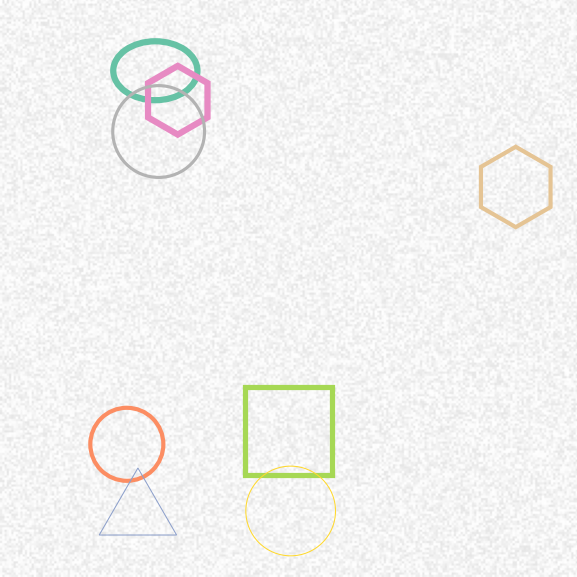[{"shape": "oval", "thickness": 3, "radius": 0.36, "center": [0.269, 0.877]}, {"shape": "circle", "thickness": 2, "radius": 0.32, "center": [0.22, 0.23]}, {"shape": "triangle", "thickness": 0.5, "radius": 0.39, "center": [0.239, 0.111]}, {"shape": "hexagon", "thickness": 3, "radius": 0.3, "center": [0.308, 0.826]}, {"shape": "square", "thickness": 2.5, "radius": 0.38, "center": [0.5, 0.253]}, {"shape": "circle", "thickness": 0.5, "radius": 0.39, "center": [0.503, 0.114]}, {"shape": "hexagon", "thickness": 2, "radius": 0.35, "center": [0.893, 0.675]}, {"shape": "circle", "thickness": 1.5, "radius": 0.4, "center": [0.275, 0.771]}]